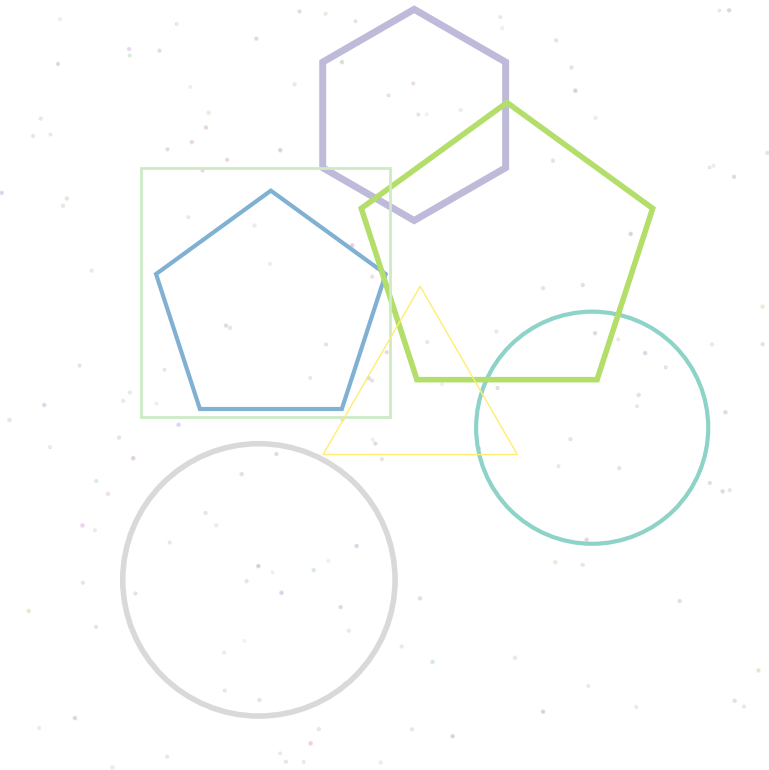[{"shape": "circle", "thickness": 1.5, "radius": 0.75, "center": [0.769, 0.445]}, {"shape": "hexagon", "thickness": 2.5, "radius": 0.69, "center": [0.538, 0.851]}, {"shape": "pentagon", "thickness": 1.5, "radius": 0.78, "center": [0.352, 0.596]}, {"shape": "pentagon", "thickness": 2, "radius": 0.99, "center": [0.658, 0.668]}, {"shape": "circle", "thickness": 2, "radius": 0.88, "center": [0.336, 0.247]}, {"shape": "square", "thickness": 1, "radius": 0.81, "center": [0.345, 0.62]}, {"shape": "triangle", "thickness": 0.5, "radius": 0.73, "center": [0.546, 0.482]}]